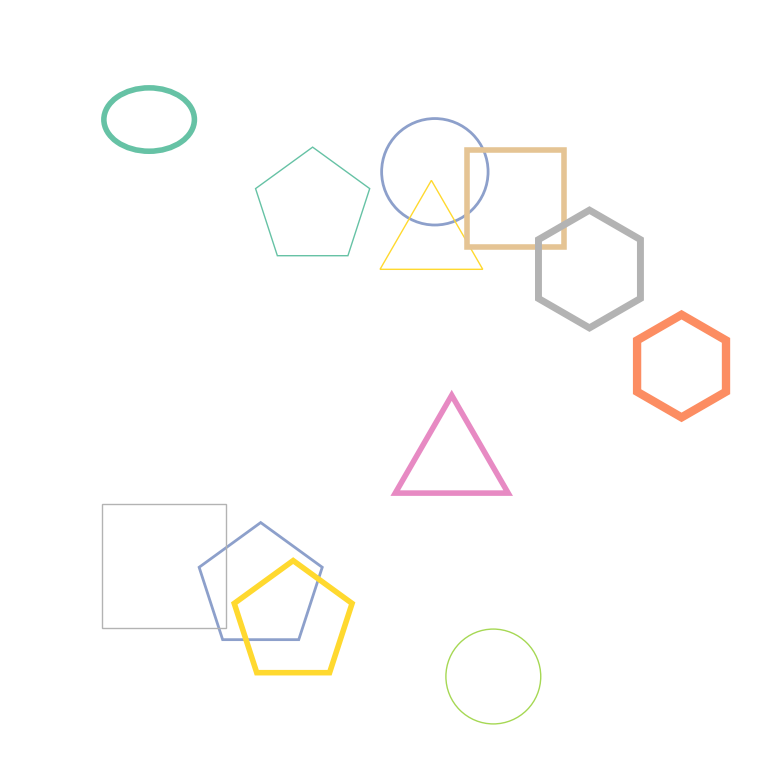[{"shape": "pentagon", "thickness": 0.5, "radius": 0.39, "center": [0.406, 0.731]}, {"shape": "oval", "thickness": 2, "radius": 0.29, "center": [0.194, 0.845]}, {"shape": "hexagon", "thickness": 3, "radius": 0.33, "center": [0.885, 0.525]}, {"shape": "circle", "thickness": 1, "radius": 0.35, "center": [0.565, 0.777]}, {"shape": "pentagon", "thickness": 1, "radius": 0.42, "center": [0.339, 0.237]}, {"shape": "triangle", "thickness": 2, "radius": 0.42, "center": [0.587, 0.402]}, {"shape": "circle", "thickness": 0.5, "radius": 0.31, "center": [0.641, 0.121]}, {"shape": "pentagon", "thickness": 2, "radius": 0.4, "center": [0.381, 0.191]}, {"shape": "triangle", "thickness": 0.5, "radius": 0.39, "center": [0.56, 0.689]}, {"shape": "square", "thickness": 2, "radius": 0.32, "center": [0.67, 0.742]}, {"shape": "hexagon", "thickness": 2.5, "radius": 0.38, "center": [0.766, 0.651]}, {"shape": "square", "thickness": 0.5, "radius": 0.4, "center": [0.213, 0.265]}]